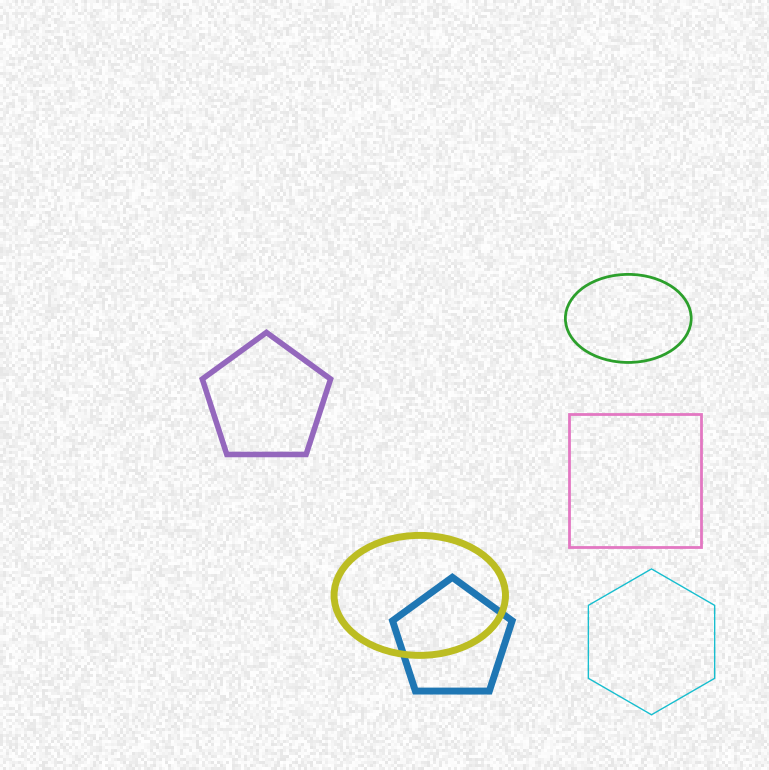[{"shape": "pentagon", "thickness": 2.5, "radius": 0.41, "center": [0.587, 0.169]}, {"shape": "oval", "thickness": 1, "radius": 0.41, "center": [0.816, 0.586]}, {"shape": "pentagon", "thickness": 2, "radius": 0.44, "center": [0.346, 0.481]}, {"shape": "square", "thickness": 1, "radius": 0.43, "center": [0.825, 0.376]}, {"shape": "oval", "thickness": 2.5, "radius": 0.56, "center": [0.545, 0.227]}, {"shape": "hexagon", "thickness": 0.5, "radius": 0.47, "center": [0.846, 0.166]}]